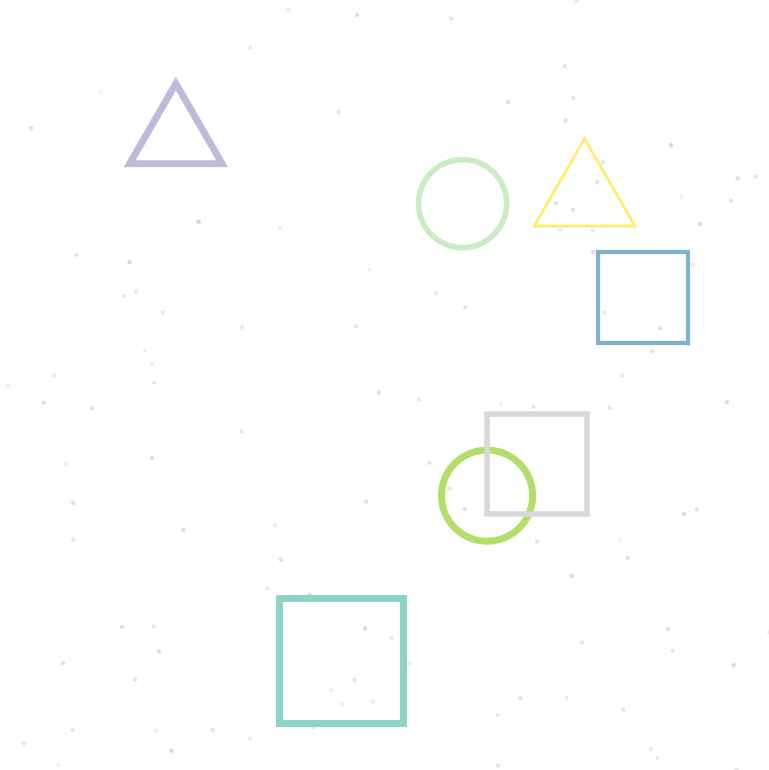[{"shape": "square", "thickness": 2.5, "radius": 0.41, "center": [0.443, 0.143]}, {"shape": "triangle", "thickness": 2.5, "radius": 0.35, "center": [0.228, 0.822]}, {"shape": "square", "thickness": 1.5, "radius": 0.29, "center": [0.835, 0.613]}, {"shape": "circle", "thickness": 2.5, "radius": 0.3, "center": [0.633, 0.356]}, {"shape": "square", "thickness": 2, "radius": 0.33, "center": [0.697, 0.397]}, {"shape": "circle", "thickness": 2, "radius": 0.29, "center": [0.601, 0.736]}, {"shape": "triangle", "thickness": 1, "radius": 0.38, "center": [0.759, 0.744]}]